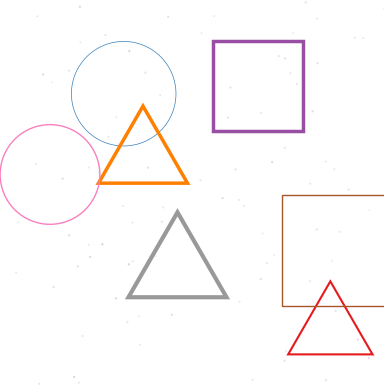[{"shape": "triangle", "thickness": 1.5, "radius": 0.63, "center": [0.858, 0.143]}, {"shape": "circle", "thickness": 0.5, "radius": 0.68, "center": [0.321, 0.757]}, {"shape": "square", "thickness": 2.5, "radius": 0.58, "center": [0.67, 0.777]}, {"shape": "triangle", "thickness": 2.5, "radius": 0.67, "center": [0.371, 0.591]}, {"shape": "square", "thickness": 1, "radius": 0.72, "center": [0.878, 0.35]}, {"shape": "circle", "thickness": 1, "radius": 0.65, "center": [0.13, 0.547]}, {"shape": "triangle", "thickness": 3, "radius": 0.74, "center": [0.461, 0.301]}]